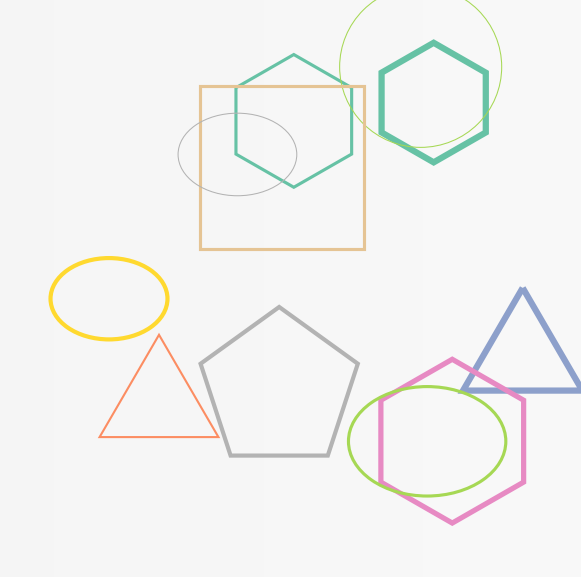[{"shape": "hexagon", "thickness": 1.5, "radius": 0.57, "center": [0.505, 0.79]}, {"shape": "hexagon", "thickness": 3, "radius": 0.52, "center": [0.746, 0.822]}, {"shape": "triangle", "thickness": 1, "radius": 0.59, "center": [0.274, 0.301]}, {"shape": "triangle", "thickness": 3, "radius": 0.59, "center": [0.899, 0.382]}, {"shape": "hexagon", "thickness": 2.5, "radius": 0.71, "center": [0.778, 0.235]}, {"shape": "circle", "thickness": 0.5, "radius": 0.7, "center": [0.724, 0.883]}, {"shape": "oval", "thickness": 1.5, "radius": 0.68, "center": [0.735, 0.235]}, {"shape": "oval", "thickness": 2, "radius": 0.5, "center": [0.188, 0.482]}, {"shape": "square", "thickness": 1.5, "radius": 0.7, "center": [0.485, 0.709]}, {"shape": "oval", "thickness": 0.5, "radius": 0.51, "center": [0.408, 0.732]}, {"shape": "pentagon", "thickness": 2, "radius": 0.71, "center": [0.48, 0.325]}]